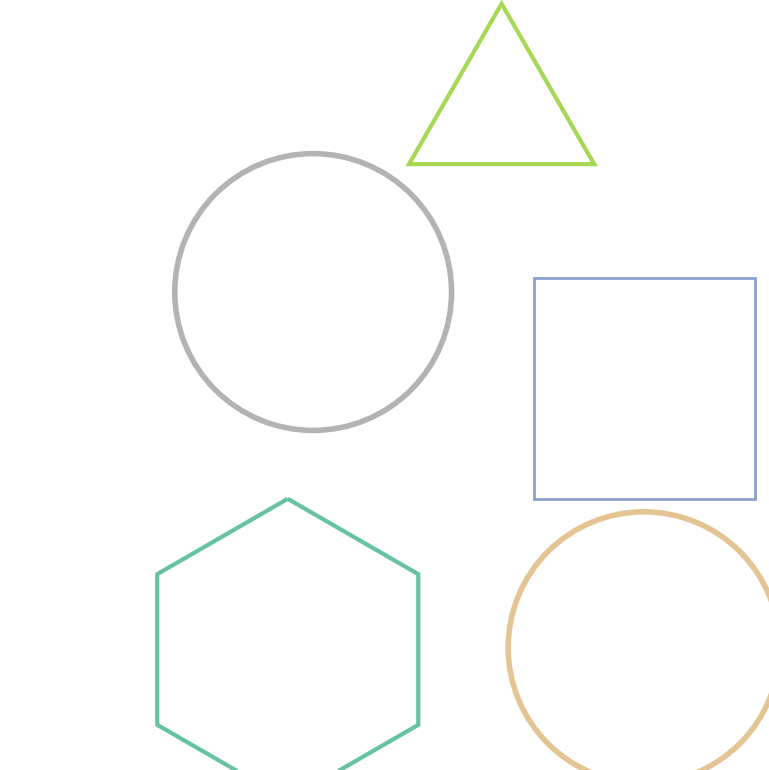[{"shape": "hexagon", "thickness": 1.5, "radius": 0.98, "center": [0.374, 0.156]}, {"shape": "square", "thickness": 1, "radius": 0.72, "center": [0.837, 0.496]}, {"shape": "triangle", "thickness": 1.5, "radius": 0.69, "center": [0.651, 0.856]}, {"shape": "circle", "thickness": 2, "radius": 0.88, "center": [0.836, 0.159]}, {"shape": "circle", "thickness": 2, "radius": 0.9, "center": [0.407, 0.621]}]